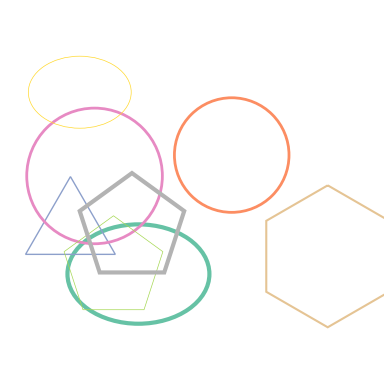[{"shape": "oval", "thickness": 3, "radius": 0.92, "center": [0.36, 0.288]}, {"shape": "circle", "thickness": 2, "radius": 0.74, "center": [0.602, 0.597]}, {"shape": "triangle", "thickness": 1, "radius": 0.67, "center": [0.183, 0.407]}, {"shape": "circle", "thickness": 2, "radius": 0.88, "center": [0.246, 0.543]}, {"shape": "pentagon", "thickness": 0.5, "radius": 0.67, "center": [0.295, 0.305]}, {"shape": "oval", "thickness": 0.5, "radius": 0.67, "center": [0.207, 0.761]}, {"shape": "hexagon", "thickness": 1.5, "radius": 0.92, "center": [0.851, 0.334]}, {"shape": "pentagon", "thickness": 3, "radius": 0.71, "center": [0.343, 0.408]}]